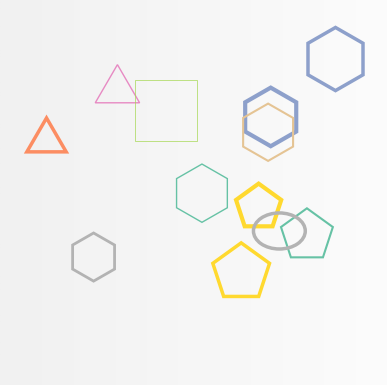[{"shape": "hexagon", "thickness": 1, "radius": 0.38, "center": [0.521, 0.498]}, {"shape": "pentagon", "thickness": 1.5, "radius": 0.35, "center": [0.792, 0.389]}, {"shape": "triangle", "thickness": 2.5, "radius": 0.29, "center": [0.12, 0.635]}, {"shape": "hexagon", "thickness": 2.5, "radius": 0.41, "center": [0.866, 0.847]}, {"shape": "hexagon", "thickness": 3, "radius": 0.38, "center": [0.699, 0.696]}, {"shape": "triangle", "thickness": 1, "radius": 0.33, "center": [0.303, 0.766]}, {"shape": "square", "thickness": 0.5, "radius": 0.4, "center": [0.428, 0.714]}, {"shape": "pentagon", "thickness": 3, "radius": 0.31, "center": [0.667, 0.462]}, {"shape": "pentagon", "thickness": 2.5, "radius": 0.38, "center": [0.622, 0.292]}, {"shape": "hexagon", "thickness": 1.5, "radius": 0.37, "center": [0.692, 0.656]}, {"shape": "hexagon", "thickness": 2, "radius": 0.31, "center": [0.242, 0.332]}, {"shape": "oval", "thickness": 2.5, "radius": 0.33, "center": [0.721, 0.4]}]